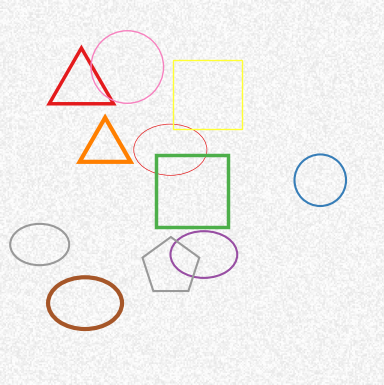[{"shape": "oval", "thickness": 0.5, "radius": 0.48, "center": [0.442, 0.611]}, {"shape": "triangle", "thickness": 2.5, "radius": 0.48, "center": [0.211, 0.779]}, {"shape": "circle", "thickness": 1.5, "radius": 0.33, "center": [0.832, 0.532]}, {"shape": "square", "thickness": 2.5, "radius": 0.47, "center": [0.5, 0.503]}, {"shape": "oval", "thickness": 1.5, "radius": 0.43, "center": [0.53, 0.339]}, {"shape": "triangle", "thickness": 3, "radius": 0.38, "center": [0.273, 0.618]}, {"shape": "square", "thickness": 1, "radius": 0.45, "center": [0.539, 0.754]}, {"shape": "oval", "thickness": 3, "radius": 0.48, "center": [0.221, 0.213]}, {"shape": "circle", "thickness": 1, "radius": 0.47, "center": [0.331, 0.826]}, {"shape": "oval", "thickness": 1.5, "radius": 0.38, "center": [0.103, 0.365]}, {"shape": "pentagon", "thickness": 1.5, "radius": 0.39, "center": [0.444, 0.307]}]